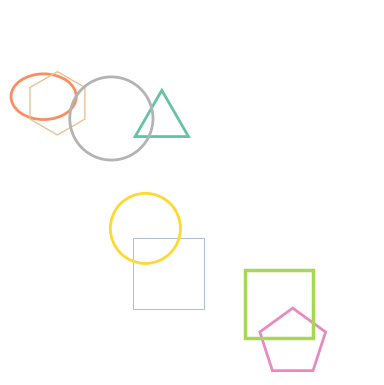[{"shape": "triangle", "thickness": 2, "radius": 0.4, "center": [0.42, 0.685]}, {"shape": "oval", "thickness": 2, "radius": 0.42, "center": [0.113, 0.749]}, {"shape": "square", "thickness": 0.5, "radius": 0.46, "center": [0.437, 0.29]}, {"shape": "pentagon", "thickness": 2, "radius": 0.45, "center": [0.76, 0.11]}, {"shape": "square", "thickness": 2.5, "radius": 0.44, "center": [0.725, 0.21]}, {"shape": "circle", "thickness": 2, "radius": 0.46, "center": [0.378, 0.407]}, {"shape": "hexagon", "thickness": 1, "radius": 0.41, "center": [0.149, 0.732]}, {"shape": "circle", "thickness": 2, "radius": 0.54, "center": [0.289, 0.692]}]